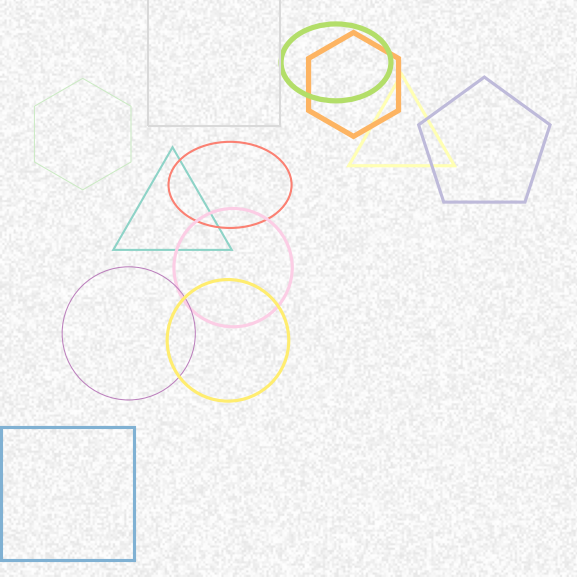[{"shape": "triangle", "thickness": 1, "radius": 0.59, "center": [0.299, 0.626]}, {"shape": "triangle", "thickness": 1.5, "radius": 0.53, "center": [0.695, 0.765]}, {"shape": "pentagon", "thickness": 1.5, "radius": 0.6, "center": [0.839, 0.746]}, {"shape": "oval", "thickness": 1, "radius": 0.53, "center": [0.398, 0.679]}, {"shape": "square", "thickness": 1.5, "radius": 0.58, "center": [0.117, 0.145]}, {"shape": "hexagon", "thickness": 2.5, "radius": 0.45, "center": [0.612, 0.853]}, {"shape": "oval", "thickness": 2.5, "radius": 0.48, "center": [0.582, 0.891]}, {"shape": "circle", "thickness": 1.5, "radius": 0.51, "center": [0.404, 0.536]}, {"shape": "square", "thickness": 1, "radius": 0.57, "center": [0.37, 0.895]}, {"shape": "circle", "thickness": 0.5, "radius": 0.58, "center": [0.223, 0.422]}, {"shape": "hexagon", "thickness": 0.5, "radius": 0.48, "center": [0.143, 0.767]}, {"shape": "circle", "thickness": 1.5, "radius": 0.53, "center": [0.395, 0.41]}]